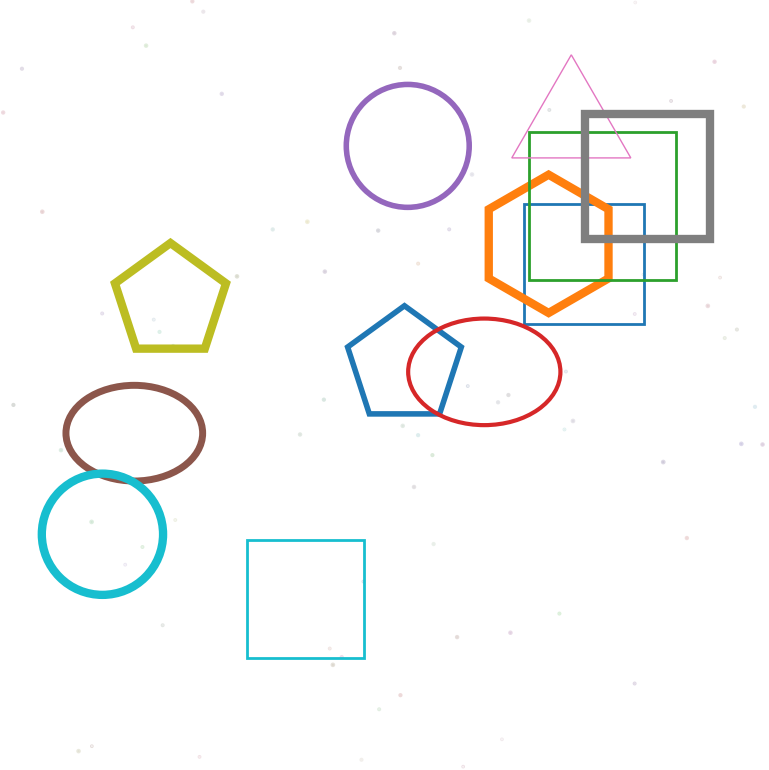[{"shape": "pentagon", "thickness": 2, "radius": 0.39, "center": [0.525, 0.525]}, {"shape": "square", "thickness": 1, "radius": 0.39, "center": [0.758, 0.657]}, {"shape": "hexagon", "thickness": 3, "radius": 0.45, "center": [0.713, 0.683]}, {"shape": "square", "thickness": 1, "radius": 0.48, "center": [0.782, 0.732]}, {"shape": "oval", "thickness": 1.5, "radius": 0.49, "center": [0.629, 0.517]}, {"shape": "circle", "thickness": 2, "radius": 0.4, "center": [0.53, 0.811]}, {"shape": "oval", "thickness": 2.5, "radius": 0.44, "center": [0.174, 0.437]}, {"shape": "triangle", "thickness": 0.5, "radius": 0.45, "center": [0.742, 0.84]}, {"shape": "square", "thickness": 3, "radius": 0.41, "center": [0.841, 0.771]}, {"shape": "pentagon", "thickness": 3, "radius": 0.38, "center": [0.221, 0.609]}, {"shape": "circle", "thickness": 3, "radius": 0.39, "center": [0.133, 0.306]}, {"shape": "square", "thickness": 1, "radius": 0.38, "center": [0.397, 0.222]}]